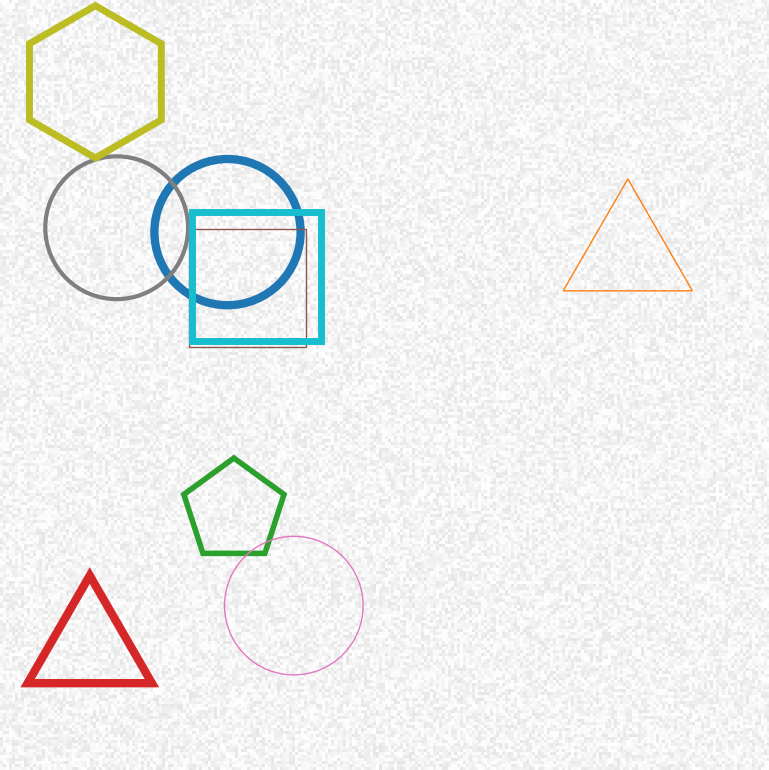[{"shape": "circle", "thickness": 3, "radius": 0.47, "center": [0.295, 0.699]}, {"shape": "triangle", "thickness": 0.5, "radius": 0.48, "center": [0.815, 0.671]}, {"shape": "pentagon", "thickness": 2, "radius": 0.34, "center": [0.304, 0.337]}, {"shape": "triangle", "thickness": 3, "radius": 0.47, "center": [0.117, 0.159]}, {"shape": "square", "thickness": 0.5, "radius": 0.38, "center": [0.321, 0.626]}, {"shape": "circle", "thickness": 0.5, "radius": 0.45, "center": [0.382, 0.213]}, {"shape": "circle", "thickness": 1.5, "radius": 0.46, "center": [0.152, 0.704]}, {"shape": "hexagon", "thickness": 2.5, "radius": 0.49, "center": [0.124, 0.894]}, {"shape": "square", "thickness": 2.5, "radius": 0.42, "center": [0.333, 0.641]}]